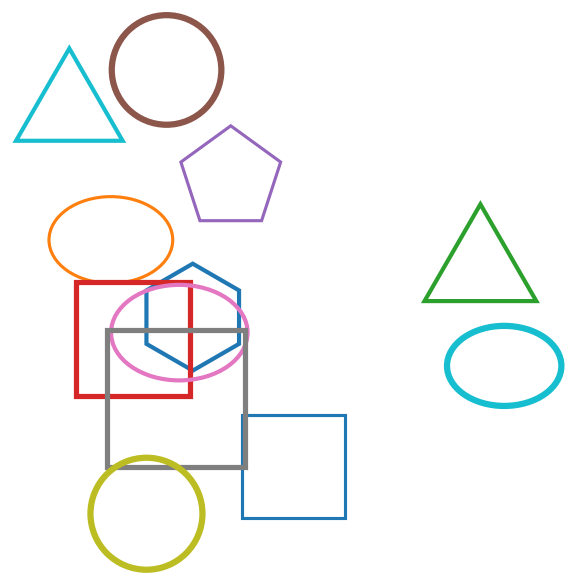[{"shape": "hexagon", "thickness": 2, "radius": 0.46, "center": [0.334, 0.45]}, {"shape": "square", "thickness": 1.5, "radius": 0.45, "center": [0.508, 0.191]}, {"shape": "oval", "thickness": 1.5, "radius": 0.54, "center": [0.192, 0.584]}, {"shape": "triangle", "thickness": 2, "radius": 0.56, "center": [0.832, 0.534]}, {"shape": "square", "thickness": 2.5, "radius": 0.49, "center": [0.23, 0.412]}, {"shape": "pentagon", "thickness": 1.5, "radius": 0.45, "center": [0.4, 0.69]}, {"shape": "circle", "thickness": 3, "radius": 0.47, "center": [0.288, 0.878]}, {"shape": "oval", "thickness": 2, "radius": 0.59, "center": [0.311, 0.423]}, {"shape": "square", "thickness": 2.5, "radius": 0.6, "center": [0.305, 0.309]}, {"shape": "circle", "thickness": 3, "radius": 0.48, "center": [0.254, 0.11]}, {"shape": "triangle", "thickness": 2, "radius": 0.53, "center": [0.12, 0.809]}, {"shape": "oval", "thickness": 3, "radius": 0.5, "center": [0.873, 0.366]}]